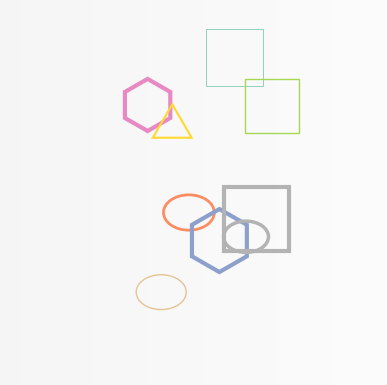[{"shape": "square", "thickness": 0.5, "radius": 0.37, "center": [0.606, 0.851]}, {"shape": "oval", "thickness": 2, "radius": 0.33, "center": [0.487, 0.448]}, {"shape": "hexagon", "thickness": 3, "radius": 0.41, "center": [0.566, 0.375]}, {"shape": "hexagon", "thickness": 3, "radius": 0.34, "center": [0.381, 0.727]}, {"shape": "square", "thickness": 1, "radius": 0.35, "center": [0.702, 0.725]}, {"shape": "triangle", "thickness": 1.5, "radius": 0.29, "center": [0.444, 0.671]}, {"shape": "oval", "thickness": 1, "radius": 0.32, "center": [0.416, 0.241]}, {"shape": "oval", "thickness": 2.5, "radius": 0.29, "center": [0.635, 0.385]}, {"shape": "square", "thickness": 3, "radius": 0.42, "center": [0.662, 0.431]}]